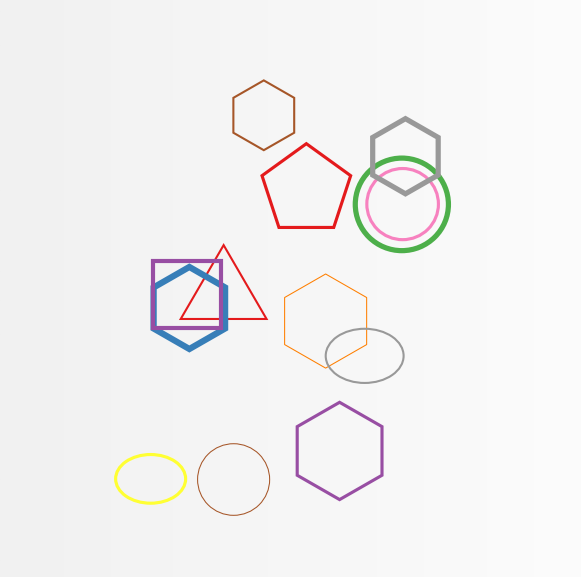[{"shape": "triangle", "thickness": 1, "radius": 0.43, "center": [0.385, 0.489]}, {"shape": "pentagon", "thickness": 1.5, "radius": 0.4, "center": [0.527, 0.67]}, {"shape": "hexagon", "thickness": 3, "radius": 0.36, "center": [0.326, 0.466]}, {"shape": "circle", "thickness": 2.5, "radius": 0.4, "center": [0.691, 0.645]}, {"shape": "square", "thickness": 2, "radius": 0.29, "center": [0.322, 0.489]}, {"shape": "hexagon", "thickness": 1.5, "radius": 0.42, "center": [0.584, 0.218]}, {"shape": "hexagon", "thickness": 0.5, "radius": 0.41, "center": [0.56, 0.443]}, {"shape": "oval", "thickness": 1.5, "radius": 0.3, "center": [0.259, 0.17]}, {"shape": "circle", "thickness": 0.5, "radius": 0.31, "center": [0.402, 0.169]}, {"shape": "hexagon", "thickness": 1, "radius": 0.3, "center": [0.454, 0.799]}, {"shape": "circle", "thickness": 1.5, "radius": 0.31, "center": [0.693, 0.646]}, {"shape": "hexagon", "thickness": 2.5, "radius": 0.33, "center": [0.698, 0.729]}, {"shape": "oval", "thickness": 1, "radius": 0.34, "center": [0.627, 0.383]}]